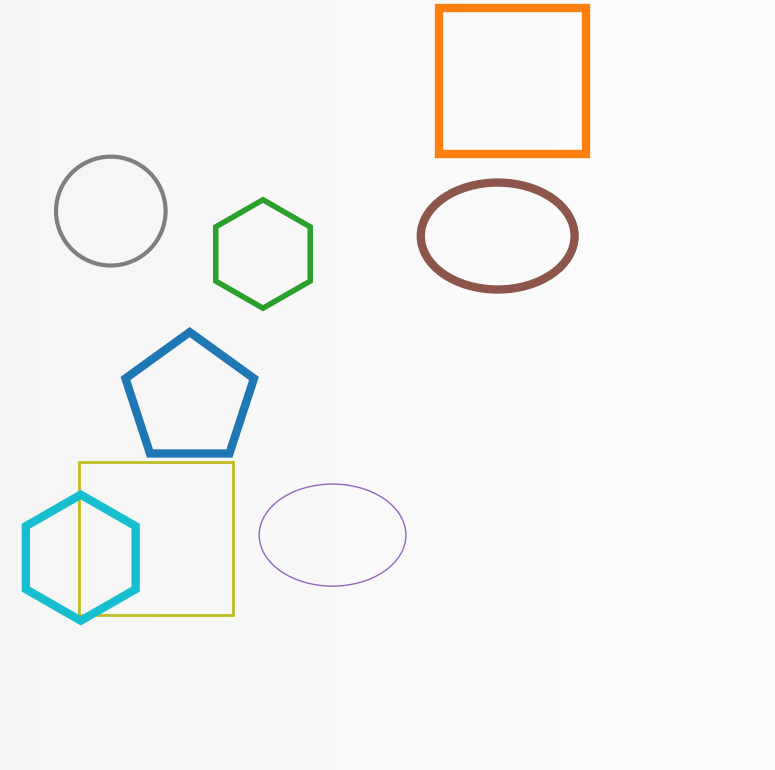[{"shape": "pentagon", "thickness": 3, "radius": 0.44, "center": [0.245, 0.482]}, {"shape": "square", "thickness": 3, "radius": 0.47, "center": [0.661, 0.895]}, {"shape": "hexagon", "thickness": 2, "radius": 0.35, "center": [0.339, 0.67]}, {"shape": "oval", "thickness": 0.5, "radius": 0.47, "center": [0.429, 0.305]}, {"shape": "oval", "thickness": 3, "radius": 0.5, "center": [0.642, 0.693]}, {"shape": "circle", "thickness": 1.5, "radius": 0.35, "center": [0.143, 0.726]}, {"shape": "square", "thickness": 1, "radius": 0.5, "center": [0.201, 0.301]}, {"shape": "hexagon", "thickness": 3, "radius": 0.41, "center": [0.104, 0.276]}]